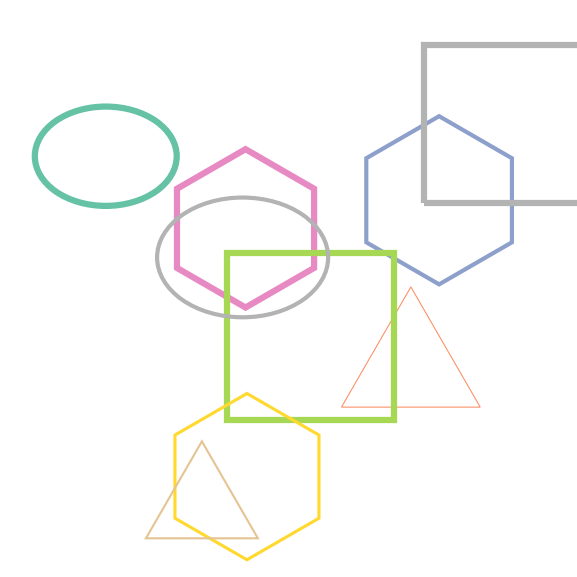[{"shape": "oval", "thickness": 3, "radius": 0.61, "center": [0.183, 0.729]}, {"shape": "triangle", "thickness": 0.5, "radius": 0.69, "center": [0.711, 0.364]}, {"shape": "hexagon", "thickness": 2, "radius": 0.73, "center": [0.76, 0.652]}, {"shape": "hexagon", "thickness": 3, "radius": 0.69, "center": [0.425, 0.604]}, {"shape": "square", "thickness": 3, "radius": 0.73, "center": [0.537, 0.417]}, {"shape": "hexagon", "thickness": 1.5, "radius": 0.72, "center": [0.428, 0.174]}, {"shape": "triangle", "thickness": 1, "radius": 0.56, "center": [0.35, 0.123]}, {"shape": "oval", "thickness": 2, "radius": 0.74, "center": [0.42, 0.553]}, {"shape": "square", "thickness": 3, "radius": 0.68, "center": [0.871, 0.784]}]